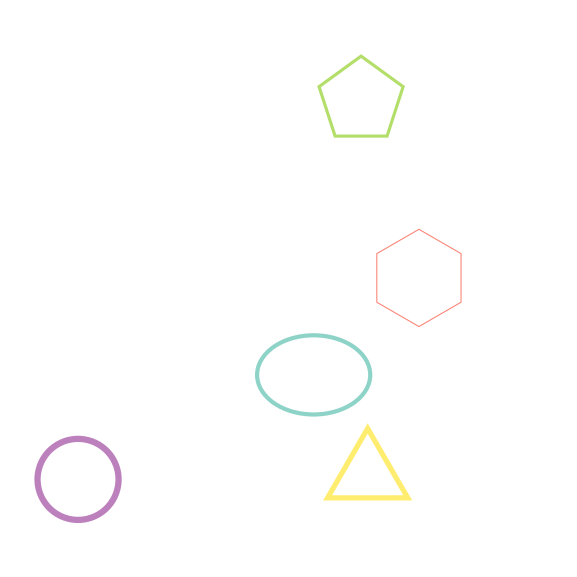[{"shape": "oval", "thickness": 2, "radius": 0.49, "center": [0.543, 0.35]}, {"shape": "hexagon", "thickness": 0.5, "radius": 0.42, "center": [0.725, 0.518]}, {"shape": "pentagon", "thickness": 1.5, "radius": 0.38, "center": [0.625, 0.825]}, {"shape": "circle", "thickness": 3, "radius": 0.35, "center": [0.135, 0.169]}, {"shape": "triangle", "thickness": 2.5, "radius": 0.4, "center": [0.637, 0.177]}]